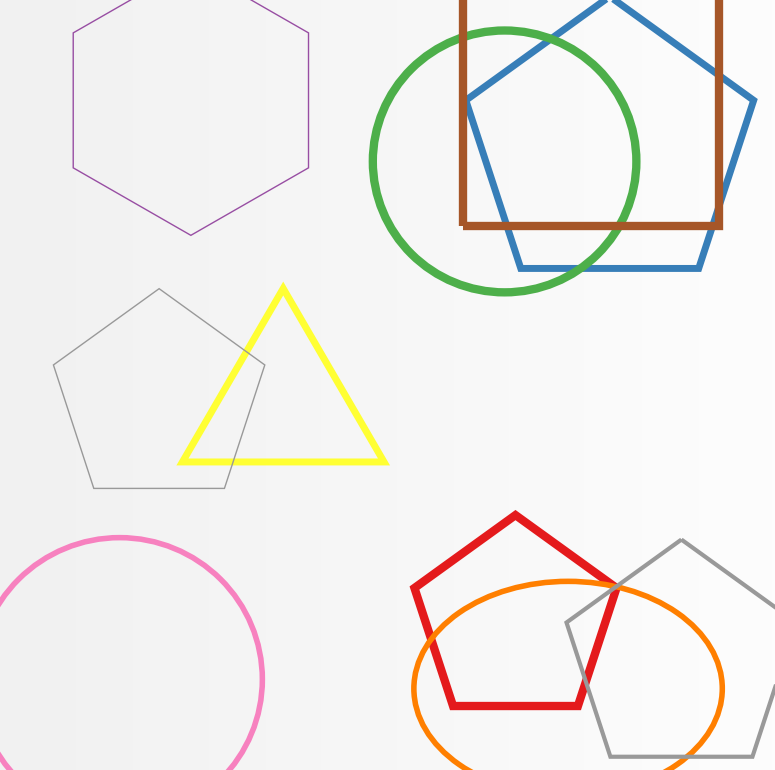[{"shape": "pentagon", "thickness": 3, "radius": 0.69, "center": [0.665, 0.194]}, {"shape": "pentagon", "thickness": 2.5, "radius": 0.98, "center": [0.787, 0.809]}, {"shape": "circle", "thickness": 3, "radius": 0.85, "center": [0.651, 0.79]}, {"shape": "hexagon", "thickness": 0.5, "radius": 0.88, "center": [0.246, 0.87]}, {"shape": "oval", "thickness": 2, "radius": 0.99, "center": [0.733, 0.106]}, {"shape": "triangle", "thickness": 2.5, "radius": 0.75, "center": [0.365, 0.475]}, {"shape": "square", "thickness": 3, "radius": 0.82, "center": [0.763, 0.871]}, {"shape": "circle", "thickness": 2, "radius": 0.92, "center": [0.154, 0.118]}, {"shape": "pentagon", "thickness": 1.5, "radius": 0.78, "center": [0.879, 0.143]}, {"shape": "pentagon", "thickness": 0.5, "radius": 0.72, "center": [0.205, 0.482]}]